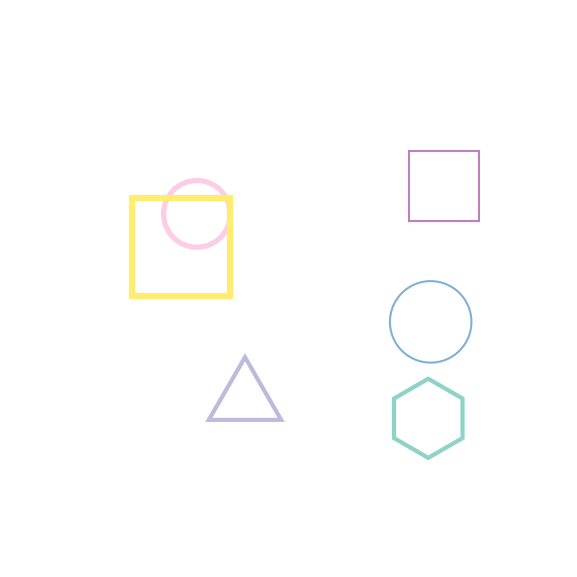[{"shape": "hexagon", "thickness": 2, "radius": 0.34, "center": [0.742, 0.275]}, {"shape": "triangle", "thickness": 2, "radius": 0.36, "center": [0.424, 0.308]}, {"shape": "circle", "thickness": 1, "radius": 0.35, "center": [0.746, 0.442]}, {"shape": "circle", "thickness": 2.5, "radius": 0.29, "center": [0.341, 0.629]}, {"shape": "square", "thickness": 1, "radius": 0.3, "center": [0.768, 0.678]}, {"shape": "square", "thickness": 3, "radius": 0.42, "center": [0.314, 0.572]}]